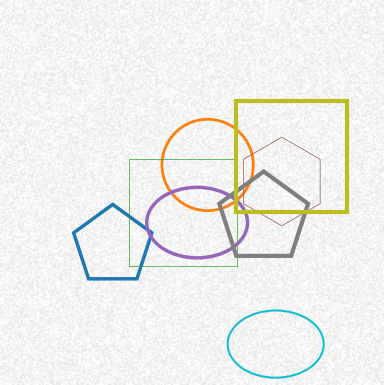[{"shape": "pentagon", "thickness": 2.5, "radius": 0.53, "center": [0.293, 0.362]}, {"shape": "circle", "thickness": 2, "radius": 0.59, "center": [0.539, 0.571]}, {"shape": "square", "thickness": 0.5, "radius": 0.7, "center": [0.475, 0.449]}, {"shape": "oval", "thickness": 2.5, "radius": 0.65, "center": [0.512, 0.422]}, {"shape": "hexagon", "thickness": 0.5, "radius": 0.58, "center": [0.732, 0.529]}, {"shape": "pentagon", "thickness": 3, "radius": 0.61, "center": [0.685, 0.433]}, {"shape": "square", "thickness": 3, "radius": 0.72, "center": [0.757, 0.595]}, {"shape": "oval", "thickness": 1.5, "radius": 0.62, "center": [0.716, 0.106]}]